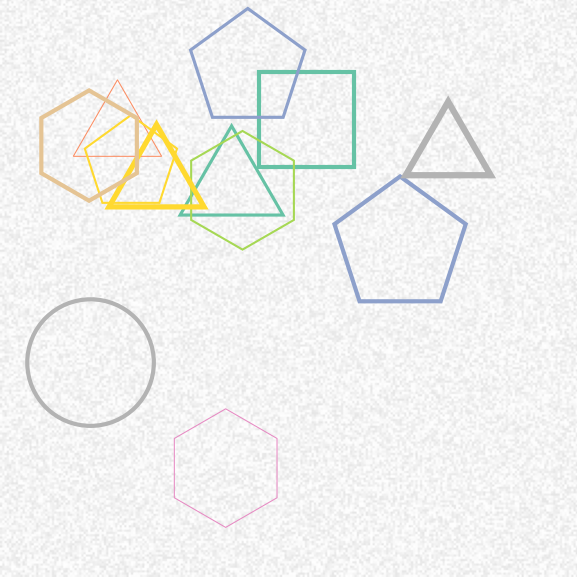[{"shape": "square", "thickness": 2, "radius": 0.41, "center": [0.531, 0.792]}, {"shape": "triangle", "thickness": 1.5, "radius": 0.51, "center": [0.401, 0.678]}, {"shape": "triangle", "thickness": 0.5, "radius": 0.44, "center": [0.203, 0.773]}, {"shape": "pentagon", "thickness": 1.5, "radius": 0.52, "center": [0.429, 0.88]}, {"shape": "pentagon", "thickness": 2, "radius": 0.6, "center": [0.693, 0.574]}, {"shape": "hexagon", "thickness": 0.5, "radius": 0.51, "center": [0.391, 0.189]}, {"shape": "hexagon", "thickness": 1, "radius": 0.51, "center": [0.42, 0.67]}, {"shape": "triangle", "thickness": 2.5, "radius": 0.48, "center": [0.271, 0.688]}, {"shape": "pentagon", "thickness": 1, "radius": 0.42, "center": [0.227, 0.716]}, {"shape": "hexagon", "thickness": 2, "radius": 0.48, "center": [0.154, 0.747]}, {"shape": "triangle", "thickness": 3, "radius": 0.42, "center": [0.776, 0.738]}, {"shape": "circle", "thickness": 2, "radius": 0.55, "center": [0.157, 0.371]}]